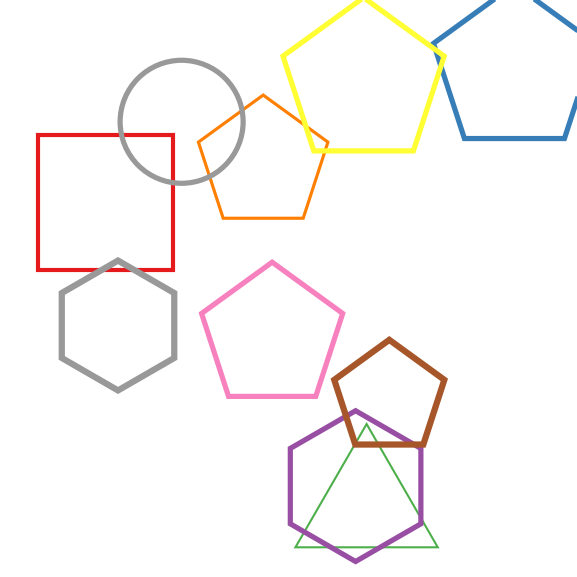[{"shape": "square", "thickness": 2, "radius": 0.58, "center": [0.182, 0.649]}, {"shape": "pentagon", "thickness": 2.5, "radius": 0.74, "center": [0.891, 0.878]}, {"shape": "triangle", "thickness": 1, "radius": 0.71, "center": [0.635, 0.123]}, {"shape": "hexagon", "thickness": 2.5, "radius": 0.65, "center": [0.616, 0.157]}, {"shape": "pentagon", "thickness": 1.5, "radius": 0.59, "center": [0.456, 0.717]}, {"shape": "pentagon", "thickness": 2.5, "radius": 0.73, "center": [0.63, 0.857]}, {"shape": "pentagon", "thickness": 3, "radius": 0.5, "center": [0.674, 0.31]}, {"shape": "pentagon", "thickness": 2.5, "radius": 0.64, "center": [0.471, 0.417]}, {"shape": "hexagon", "thickness": 3, "radius": 0.56, "center": [0.204, 0.436]}, {"shape": "circle", "thickness": 2.5, "radius": 0.53, "center": [0.315, 0.788]}]